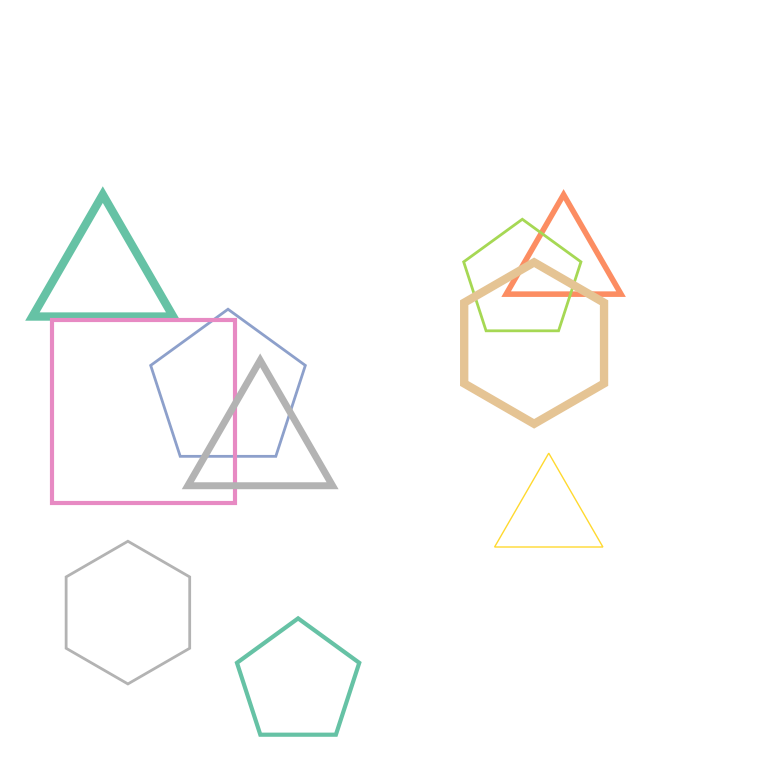[{"shape": "pentagon", "thickness": 1.5, "radius": 0.42, "center": [0.387, 0.113]}, {"shape": "triangle", "thickness": 3, "radius": 0.53, "center": [0.134, 0.642]}, {"shape": "triangle", "thickness": 2, "radius": 0.43, "center": [0.732, 0.661]}, {"shape": "pentagon", "thickness": 1, "radius": 0.53, "center": [0.296, 0.493]}, {"shape": "square", "thickness": 1.5, "radius": 0.59, "center": [0.187, 0.465]}, {"shape": "pentagon", "thickness": 1, "radius": 0.4, "center": [0.678, 0.635]}, {"shape": "triangle", "thickness": 0.5, "radius": 0.41, "center": [0.713, 0.33]}, {"shape": "hexagon", "thickness": 3, "radius": 0.52, "center": [0.694, 0.554]}, {"shape": "triangle", "thickness": 2.5, "radius": 0.54, "center": [0.338, 0.423]}, {"shape": "hexagon", "thickness": 1, "radius": 0.46, "center": [0.166, 0.204]}]